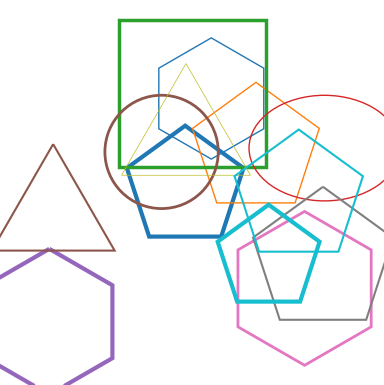[{"shape": "hexagon", "thickness": 1, "radius": 0.79, "center": [0.549, 0.744]}, {"shape": "pentagon", "thickness": 3, "radius": 0.8, "center": [0.481, 0.514]}, {"shape": "pentagon", "thickness": 1, "radius": 0.87, "center": [0.665, 0.613]}, {"shape": "square", "thickness": 2.5, "radius": 0.96, "center": [0.499, 0.757]}, {"shape": "oval", "thickness": 1, "radius": 0.98, "center": [0.843, 0.615]}, {"shape": "hexagon", "thickness": 3, "radius": 0.95, "center": [0.128, 0.164]}, {"shape": "circle", "thickness": 2, "radius": 0.74, "center": [0.42, 0.605]}, {"shape": "triangle", "thickness": 1.5, "radius": 0.92, "center": [0.138, 0.441]}, {"shape": "hexagon", "thickness": 2, "radius": 1.0, "center": [0.791, 0.251]}, {"shape": "pentagon", "thickness": 1.5, "radius": 0.95, "center": [0.839, 0.324]}, {"shape": "triangle", "thickness": 0.5, "radius": 0.97, "center": [0.483, 0.642]}, {"shape": "pentagon", "thickness": 3, "radius": 0.7, "center": [0.698, 0.329]}, {"shape": "pentagon", "thickness": 1.5, "radius": 0.88, "center": [0.776, 0.488]}]